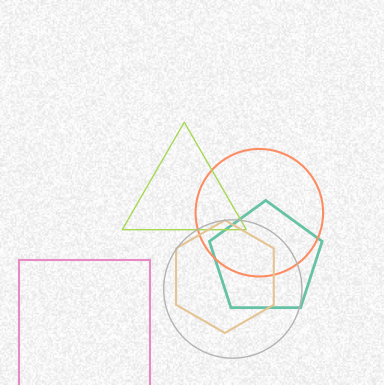[{"shape": "pentagon", "thickness": 2, "radius": 0.77, "center": [0.69, 0.326]}, {"shape": "circle", "thickness": 1.5, "radius": 0.83, "center": [0.674, 0.448]}, {"shape": "square", "thickness": 1.5, "radius": 0.85, "center": [0.219, 0.154]}, {"shape": "triangle", "thickness": 1, "radius": 0.93, "center": [0.479, 0.496]}, {"shape": "hexagon", "thickness": 1.5, "radius": 0.73, "center": [0.584, 0.282]}, {"shape": "circle", "thickness": 1, "radius": 0.9, "center": [0.605, 0.249]}]